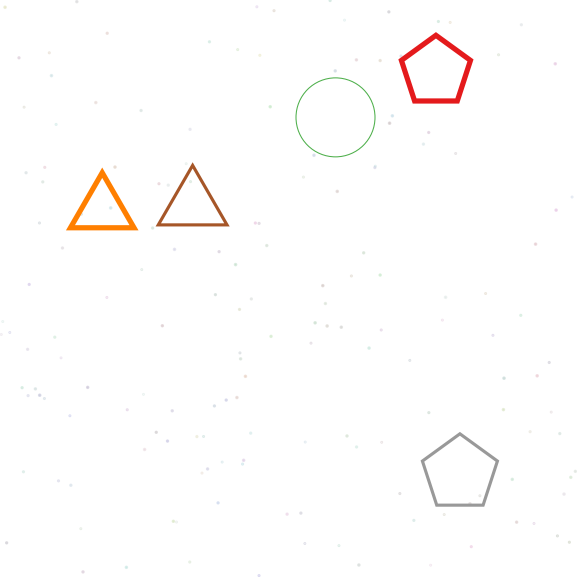[{"shape": "pentagon", "thickness": 2.5, "radius": 0.31, "center": [0.755, 0.875]}, {"shape": "circle", "thickness": 0.5, "radius": 0.34, "center": [0.581, 0.796]}, {"shape": "triangle", "thickness": 2.5, "radius": 0.32, "center": [0.177, 0.636]}, {"shape": "triangle", "thickness": 1.5, "radius": 0.34, "center": [0.334, 0.644]}, {"shape": "pentagon", "thickness": 1.5, "radius": 0.34, "center": [0.796, 0.18]}]